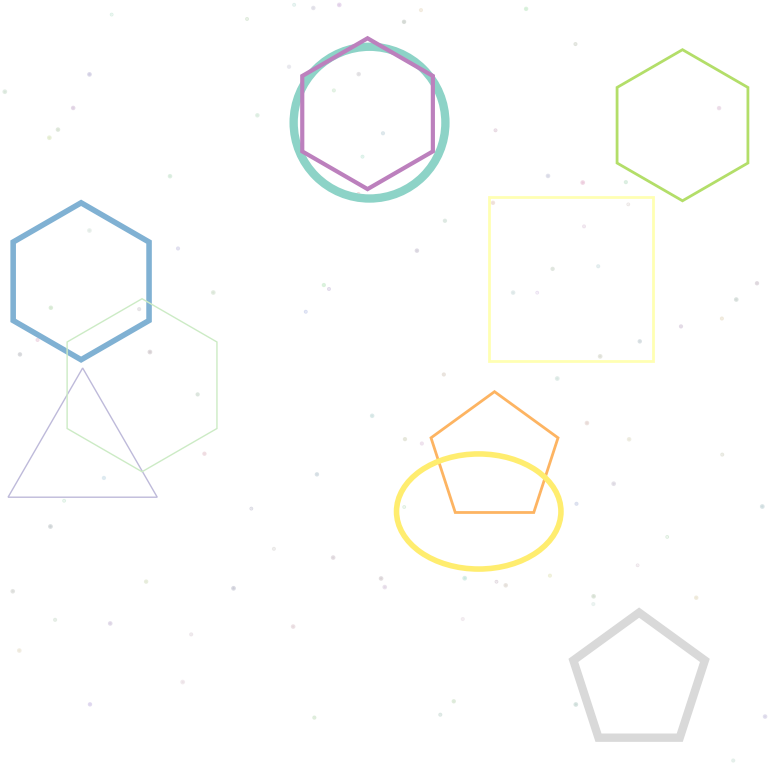[{"shape": "circle", "thickness": 3, "radius": 0.49, "center": [0.48, 0.841]}, {"shape": "square", "thickness": 1, "radius": 0.53, "center": [0.741, 0.637]}, {"shape": "triangle", "thickness": 0.5, "radius": 0.56, "center": [0.107, 0.41]}, {"shape": "hexagon", "thickness": 2, "radius": 0.51, "center": [0.105, 0.635]}, {"shape": "pentagon", "thickness": 1, "radius": 0.43, "center": [0.642, 0.405]}, {"shape": "hexagon", "thickness": 1, "radius": 0.49, "center": [0.886, 0.837]}, {"shape": "pentagon", "thickness": 3, "radius": 0.45, "center": [0.83, 0.115]}, {"shape": "hexagon", "thickness": 1.5, "radius": 0.49, "center": [0.477, 0.852]}, {"shape": "hexagon", "thickness": 0.5, "radius": 0.56, "center": [0.184, 0.5]}, {"shape": "oval", "thickness": 2, "radius": 0.53, "center": [0.622, 0.336]}]